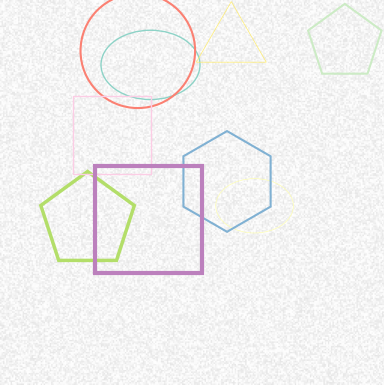[{"shape": "oval", "thickness": 1, "radius": 0.64, "center": [0.391, 0.831]}, {"shape": "oval", "thickness": 0.5, "radius": 0.5, "center": [0.661, 0.465]}, {"shape": "circle", "thickness": 1.5, "radius": 0.74, "center": [0.358, 0.868]}, {"shape": "hexagon", "thickness": 1.5, "radius": 0.65, "center": [0.59, 0.529]}, {"shape": "pentagon", "thickness": 2.5, "radius": 0.64, "center": [0.227, 0.427]}, {"shape": "square", "thickness": 1, "radius": 0.51, "center": [0.291, 0.65]}, {"shape": "square", "thickness": 3, "radius": 0.69, "center": [0.385, 0.431]}, {"shape": "pentagon", "thickness": 1.5, "radius": 0.5, "center": [0.896, 0.89]}, {"shape": "triangle", "thickness": 0.5, "radius": 0.52, "center": [0.601, 0.891]}]